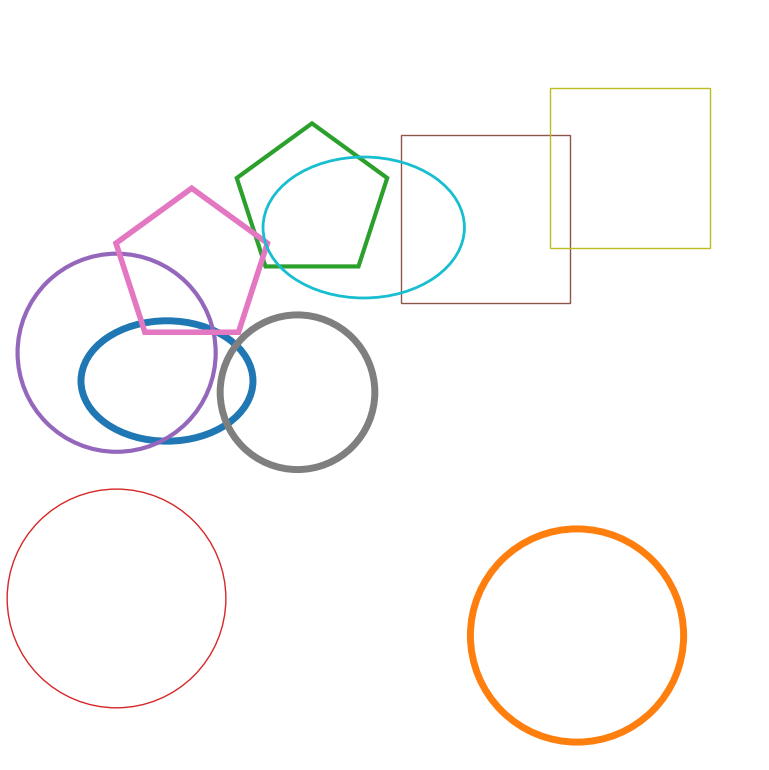[{"shape": "oval", "thickness": 2.5, "radius": 0.56, "center": [0.217, 0.505]}, {"shape": "circle", "thickness": 2.5, "radius": 0.69, "center": [0.749, 0.175]}, {"shape": "pentagon", "thickness": 1.5, "radius": 0.51, "center": [0.405, 0.737]}, {"shape": "circle", "thickness": 0.5, "radius": 0.71, "center": [0.151, 0.223]}, {"shape": "circle", "thickness": 1.5, "radius": 0.64, "center": [0.151, 0.542]}, {"shape": "square", "thickness": 0.5, "radius": 0.55, "center": [0.631, 0.716]}, {"shape": "pentagon", "thickness": 2, "radius": 0.52, "center": [0.249, 0.652]}, {"shape": "circle", "thickness": 2.5, "radius": 0.5, "center": [0.386, 0.491]}, {"shape": "square", "thickness": 0.5, "radius": 0.52, "center": [0.819, 0.782]}, {"shape": "oval", "thickness": 1, "radius": 0.65, "center": [0.472, 0.705]}]